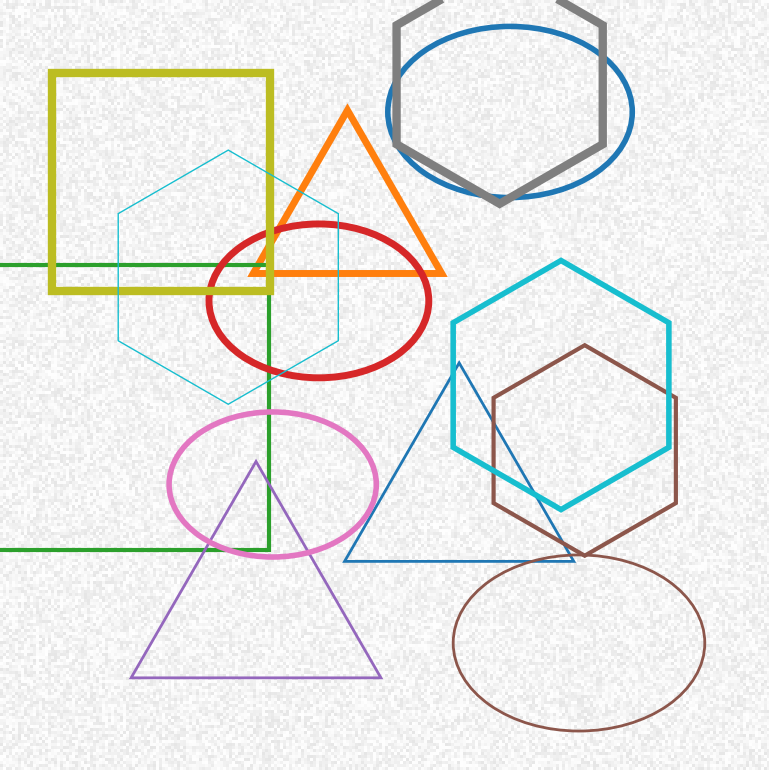[{"shape": "oval", "thickness": 2, "radius": 0.79, "center": [0.662, 0.855]}, {"shape": "triangle", "thickness": 1, "radius": 0.86, "center": [0.596, 0.357]}, {"shape": "triangle", "thickness": 2.5, "radius": 0.71, "center": [0.451, 0.715]}, {"shape": "square", "thickness": 1.5, "radius": 0.93, "center": [0.164, 0.47]}, {"shape": "oval", "thickness": 2.5, "radius": 0.71, "center": [0.414, 0.609]}, {"shape": "triangle", "thickness": 1, "radius": 0.94, "center": [0.332, 0.213]}, {"shape": "hexagon", "thickness": 1.5, "radius": 0.68, "center": [0.759, 0.415]}, {"shape": "oval", "thickness": 1, "radius": 0.82, "center": [0.752, 0.165]}, {"shape": "oval", "thickness": 2, "radius": 0.67, "center": [0.354, 0.371]}, {"shape": "hexagon", "thickness": 3, "radius": 0.77, "center": [0.649, 0.89]}, {"shape": "square", "thickness": 3, "radius": 0.71, "center": [0.209, 0.764]}, {"shape": "hexagon", "thickness": 0.5, "radius": 0.83, "center": [0.296, 0.64]}, {"shape": "hexagon", "thickness": 2, "radius": 0.81, "center": [0.729, 0.5]}]